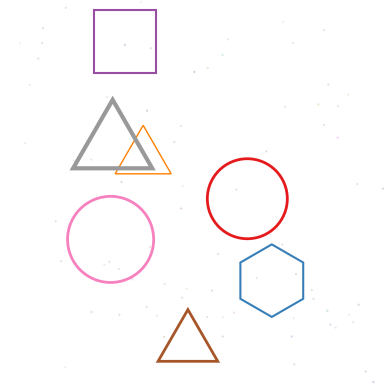[{"shape": "circle", "thickness": 2, "radius": 0.52, "center": [0.642, 0.484]}, {"shape": "hexagon", "thickness": 1.5, "radius": 0.47, "center": [0.706, 0.271]}, {"shape": "square", "thickness": 1.5, "radius": 0.41, "center": [0.324, 0.892]}, {"shape": "triangle", "thickness": 1, "radius": 0.42, "center": [0.372, 0.591]}, {"shape": "triangle", "thickness": 2, "radius": 0.45, "center": [0.488, 0.106]}, {"shape": "circle", "thickness": 2, "radius": 0.56, "center": [0.287, 0.378]}, {"shape": "triangle", "thickness": 3, "radius": 0.59, "center": [0.293, 0.622]}]